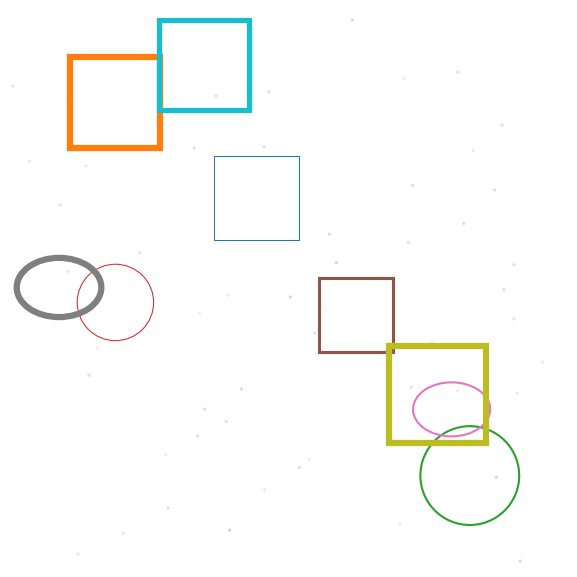[{"shape": "square", "thickness": 0.5, "radius": 0.36, "center": [0.444, 0.656]}, {"shape": "square", "thickness": 3, "radius": 0.39, "center": [0.199, 0.822]}, {"shape": "circle", "thickness": 1, "radius": 0.43, "center": [0.813, 0.176]}, {"shape": "circle", "thickness": 0.5, "radius": 0.33, "center": [0.2, 0.475]}, {"shape": "square", "thickness": 1.5, "radius": 0.32, "center": [0.617, 0.453]}, {"shape": "oval", "thickness": 1, "radius": 0.33, "center": [0.782, 0.29]}, {"shape": "oval", "thickness": 3, "radius": 0.37, "center": [0.102, 0.501]}, {"shape": "square", "thickness": 3, "radius": 0.42, "center": [0.757, 0.316]}, {"shape": "square", "thickness": 2.5, "radius": 0.39, "center": [0.353, 0.886]}]